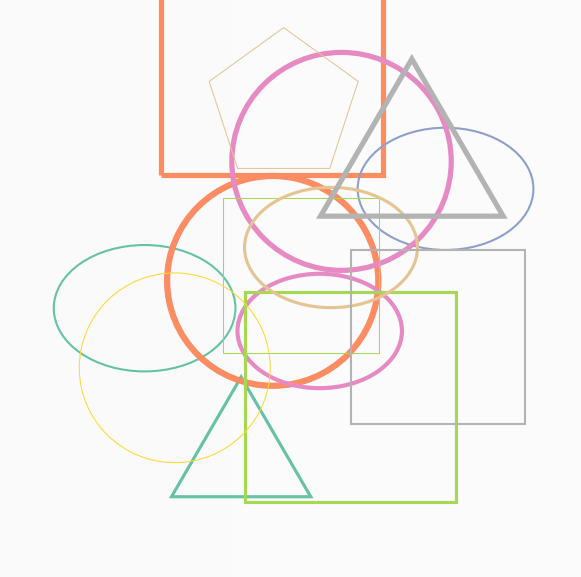[{"shape": "triangle", "thickness": 1.5, "radius": 0.69, "center": [0.415, 0.208]}, {"shape": "oval", "thickness": 1, "radius": 0.78, "center": [0.249, 0.465]}, {"shape": "square", "thickness": 2.5, "radius": 0.95, "center": [0.468, 0.887]}, {"shape": "circle", "thickness": 3, "radius": 0.91, "center": [0.469, 0.513]}, {"shape": "oval", "thickness": 1, "radius": 0.76, "center": [0.767, 0.672]}, {"shape": "oval", "thickness": 2, "radius": 0.71, "center": [0.55, 0.426]}, {"shape": "circle", "thickness": 2.5, "radius": 0.94, "center": [0.588, 0.72]}, {"shape": "square", "thickness": 1.5, "radius": 0.91, "center": [0.603, 0.312]}, {"shape": "square", "thickness": 0.5, "radius": 0.67, "center": [0.518, 0.522]}, {"shape": "circle", "thickness": 0.5, "radius": 0.82, "center": [0.301, 0.362]}, {"shape": "pentagon", "thickness": 0.5, "radius": 0.67, "center": [0.488, 0.817]}, {"shape": "oval", "thickness": 1.5, "radius": 0.74, "center": [0.569, 0.571]}, {"shape": "square", "thickness": 1, "radius": 0.75, "center": [0.753, 0.415]}, {"shape": "triangle", "thickness": 2.5, "radius": 0.91, "center": [0.709, 0.716]}]